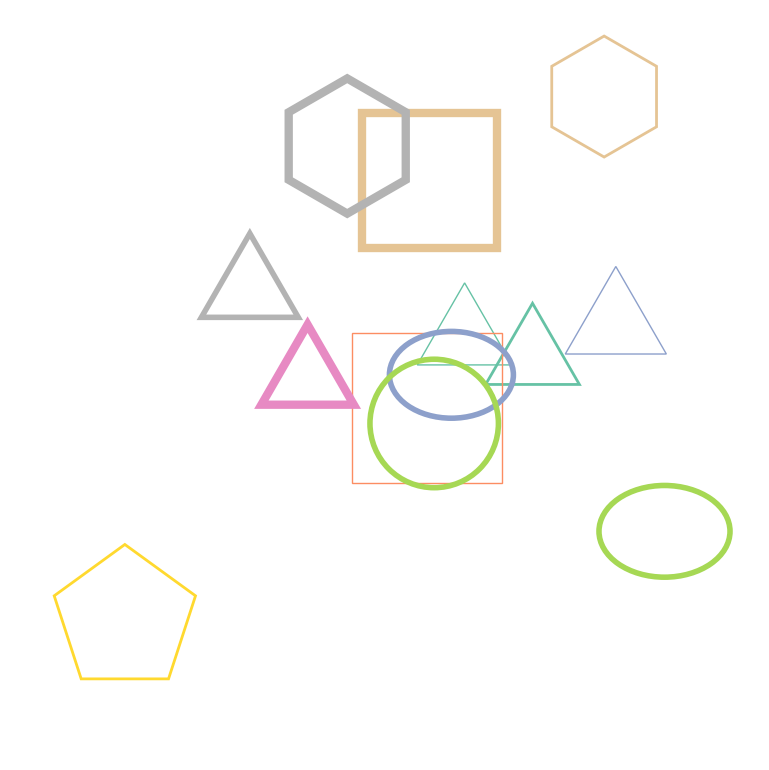[{"shape": "triangle", "thickness": 0.5, "radius": 0.36, "center": [0.603, 0.562]}, {"shape": "triangle", "thickness": 1, "radius": 0.35, "center": [0.692, 0.536]}, {"shape": "square", "thickness": 0.5, "radius": 0.49, "center": [0.555, 0.47]}, {"shape": "triangle", "thickness": 0.5, "radius": 0.38, "center": [0.8, 0.578]}, {"shape": "oval", "thickness": 2, "radius": 0.4, "center": [0.586, 0.513]}, {"shape": "triangle", "thickness": 3, "radius": 0.35, "center": [0.399, 0.509]}, {"shape": "oval", "thickness": 2, "radius": 0.43, "center": [0.863, 0.31]}, {"shape": "circle", "thickness": 2, "radius": 0.42, "center": [0.564, 0.45]}, {"shape": "pentagon", "thickness": 1, "radius": 0.48, "center": [0.162, 0.196]}, {"shape": "square", "thickness": 3, "radius": 0.44, "center": [0.558, 0.765]}, {"shape": "hexagon", "thickness": 1, "radius": 0.39, "center": [0.785, 0.875]}, {"shape": "hexagon", "thickness": 3, "radius": 0.44, "center": [0.451, 0.81]}, {"shape": "triangle", "thickness": 2, "radius": 0.36, "center": [0.324, 0.624]}]